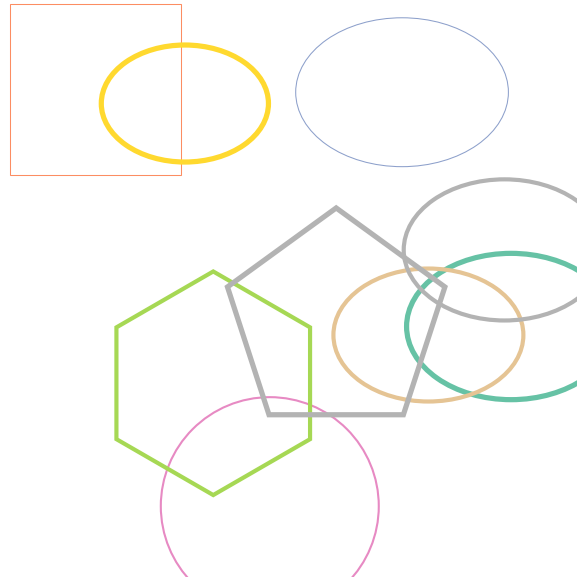[{"shape": "oval", "thickness": 2.5, "radius": 0.9, "center": [0.885, 0.434]}, {"shape": "square", "thickness": 0.5, "radius": 0.74, "center": [0.166, 0.844]}, {"shape": "oval", "thickness": 0.5, "radius": 0.92, "center": [0.696, 0.839]}, {"shape": "circle", "thickness": 1, "radius": 0.94, "center": [0.467, 0.123]}, {"shape": "hexagon", "thickness": 2, "radius": 0.97, "center": [0.369, 0.335]}, {"shape": "oval", "thickness": 2.5, "radius": 0.72, "center": [0.32, 0.82]}, {"shape": "oval", "thickness": 2, "radius": 0.82, "center": [0.742, 0.419]}, {"shape": "oval", "thickness": 2, "radius": 0.87, "center": [0.874, 0.566]}, {"shape": "pentagon", "thickness": 2.5, "radius": 0.99, "center": [0.582, 0.441]}]